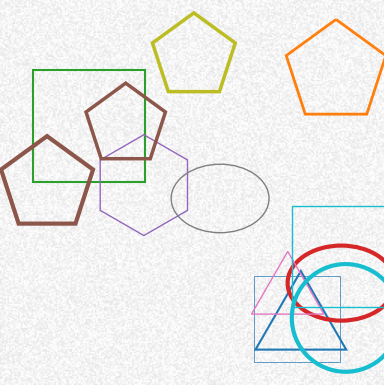[{"shape": "square", "thickness": 0.5, "radius": 0.56, "center": [0.771, 0.172]}, {"shape": "triangle", "thickness": 1.5, "radius": 0.68, "center": [0.781, 0.16]}, {"shape": "pentagon", "thickness": 2, "radius": 0.68, "center": [0.873, 0.814]}, {"shape": "square", "thickness": 1.5, "radius": 0.73, "center": [0.231, 0.673]}, {"shape": "oval", "thickness": 3, "radius": 0.7, "center": [0.886, 0.265]}, {"shape": "hexagon", "thickness": 1, "radius": 0.65, "center": [0.374, 0.519]}, {"shape": "pentagon", "thickness": 2.5, "radius": 0.54, "center": [0.327, 0.676]}, {"shape": "pentagon", "thickness": 3, "radius": 0.63, "center": [0.122, 0.521]}, {"shape": "triangle", "thickness": 1, "radius": 0.54, "center": [0.747, 0.238]}, {"shape": "oval", "thickness": 1, "radius": 0.64, "center": [0.572, 0.484]}, {"shape": "pentagon", "thickness": 2.5, "radius": 0.57, "center": [0.504, 0.853]}, {"shape": "circle", "thickness": 3, "radius": 0.7, "center": [0.898, 0.174]}, {"shape": "square", "thickness": 1, "radius": 0.65, "center": [0.888, 0.333]}]